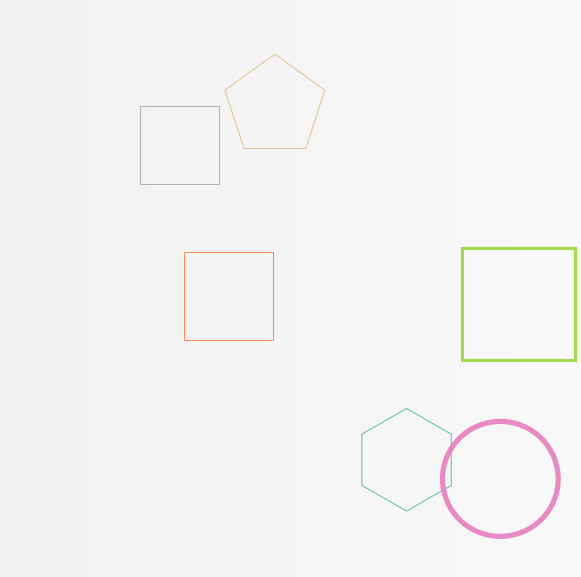[{"shape": "hexagon", "thickness": 0.5, "radius": 0.44, "center": [0.699, 0.203]}, {"shape": "square", "thickness": 0.5, "radius": 0.38, "center": [0.393, 0.486]}, {"shape": "circle", "thickness": 2.5, "radius": 0.5, "center": [0.861, 0.17]}, {"shape": "square", "thickness": 1.5, "radius": 0.49, "center": [0.892, 0.473]}, {"shape": "pentagon", "thickness": 0.5, "radius": 0.45, "center": [0.473, 0.815]}, {"shape": "square", "thickness": 0.5, "radius": 0.34, "center": [0.309, 0.747]}]